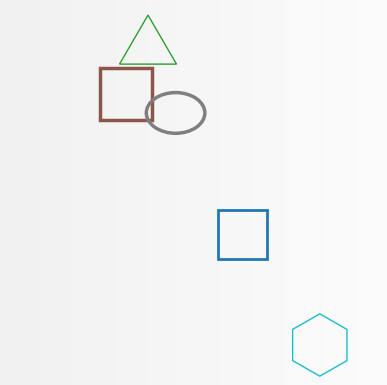[{"shape": "square", "thickness": 2, "radius": 0.32, "center": [0.625, 0.392]}, {"shape": "triangle", "thickness": 1, "radius": 0.42, "center": [0.382, 0.876]}, {"shape": "square", "thickness": 2.5, "radius": 0.34, "center": [0.325, 0.755]}, {"shape": "oval", "thickness": 2.5, "radius": 0.38, "center": [0.453, 0.707]}, {"shape": "hexagon", "thickness": 1, "radius": 0.4, "center": [0.825, 0.104]}]